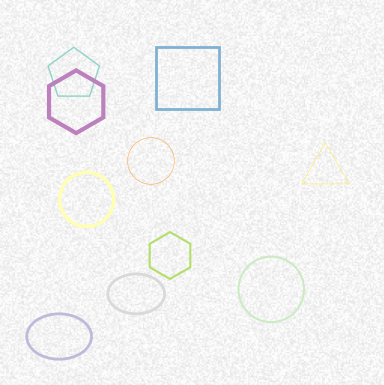[{"shape": "pentagon", "thickness": 1, "radius": 0.35, "center": [0.192, 0.807]}, {"shape": "circle", "thickness": 2.5, "radius": 0.35, "center": [0.225, 0.482]}, {"shape": "oval", "thickness": 2, "radius": 0.42, "center": [0.154, 0.126]}, {"shape": "square", "thickness": 2, "radius": 0.41, "center": [0.487, 0.798]}, {"shape": "circle", "thickness": 0.5, "radius": 0.3, "center": [0.392, 0.582]}, {"shape": "hexagon", "thickness": 1.5, "radius": 0.3, "center": [0.442, 0.336]}, {"shape": "oval", "thickness": 2, "radius": 0.37, "center": [0.354, 0.237]}, {"shape": "hexagon", "thickness": 3, "radius": 0.41, "center": [0.198, 0.736]}, {"shape": "circle", "thickness": 1.5, "radius": 0.43, "center": [0.705, 0.248]}, {"shape": "triangle", "thickness": 0.5, "radius": 0.36, "center": [0.845, 0.558]}]